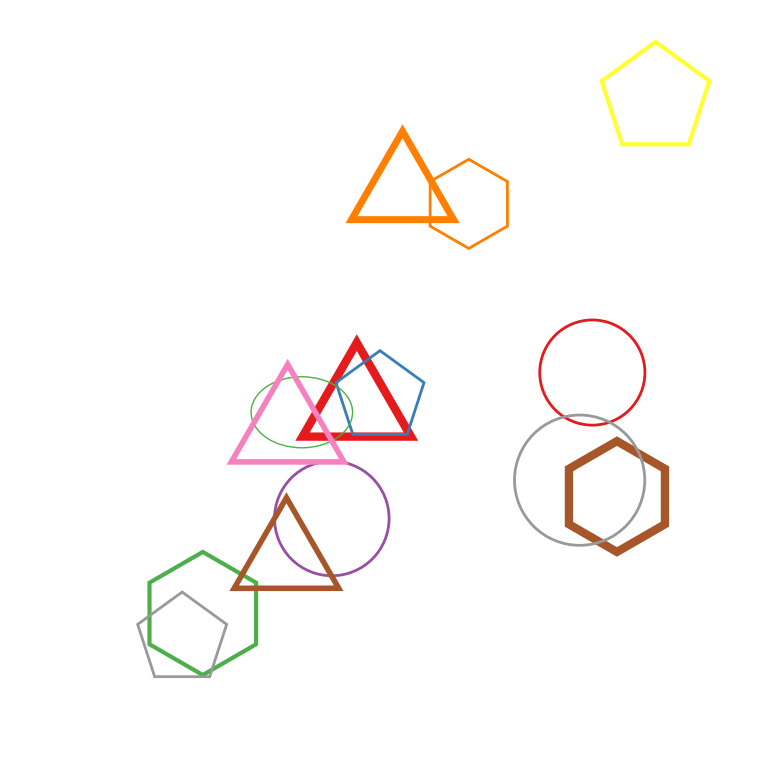[{"shape": "triangle", "thickness": 3, "radius": 0.41, "center": [0.463, 0.474]}, {"shape": "circle", "thickness": 1, "radius": 0.34, "center": [0.769, 0.516]}, {"shape": "pentagon", "thickness": 1, "radius": 0.3, "center": [0.494, 0.485]}, {"shape": "oval", "thickness": 0.5, "radius": 0.33, "center": [0.392, 0.465]}, {"shape": "hexagon", "thickness": 1.5, "radius": 0.4, "center": [0.263, 0.203]}, {"shape": "circle", "thickness": 1, "radius": 0.37, "center": [0.431, 0.327]}, {"shape": "triangle", "thickness": 2.5, "radius": 0.38, "center": [0.523, 0.753]}, {"shape": "hexagon", "thickness": 1, "radius": 0.29, "center": [0.609, 0.735]}, {"shape": "pentagon", "thickness": 1.5, "radius": 0.37, "center": [0.851, 0.872]}, {"shape": "triangle", "thickness": 2, "radius": 0.39, "center": [0.372, 0.275]}, {"shape": "hexagon", "thickness": 3, "radius": 0.36, "center": [0.801, 0.355]}, {"shape": "triangle", "thickness": 2, "radius": 0.42, "center": [0.374, 0.442]}, {"shape": "circle", "thickness": 1, "radius": 0.42, "center": [0.753, 0.376]}, {"shape": "pentagon", "thickness": 1, "radius": 0.3, "center": [0.237, 0.17]}]